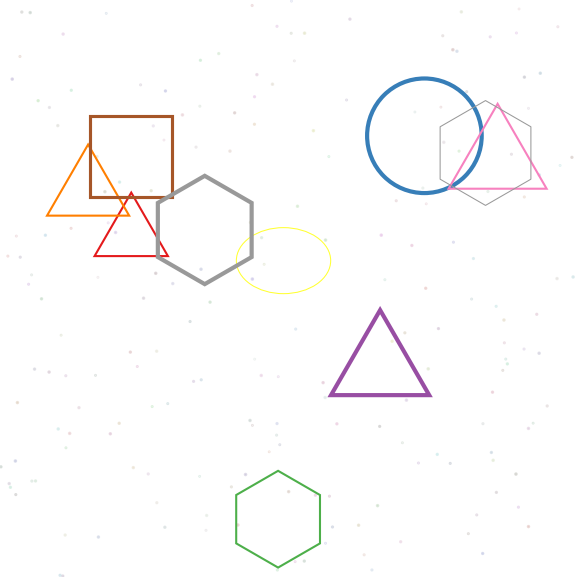[{"shape": "triangle", "thickness": 1, "radius": 0.37, "center": [0.227, 0.592]}, {"shape": "circle", "thickness": 2, "radius": 0.5, "center": [0.735, 0.764]}, {"shape": "hexagon", "thickness": 1, "radius": 0.42, "center": [0.482, 0.1]}, {"shape": "triangle", "thickness": 2, "radius": 0.49, "center": [0.658, 0.364]}, {"shape": "triangle", "thickness": 1, "radius": 0.41, "center": [0.153, 0.667]}, {"shape": "oval", "thickness": 0.5, "radius": 0.41, "center": [0.491, 0.548]}, {"shape": "square", "thickness": 1.5, "radius": 0.35, "center": [0.227, 0.728]}, {"shape": "triangle", "thickness": 1, "radius": 0.49, "center": [0.862, 0.721]}, {"shape": "hexagon", "thickness": 0.5, "radius": 0.45, "center": [0.841, 0.734]}, {"shape": "hexagon", "thickness": 2, "radius": 0.47, "center": [0.355, 0.601]}]